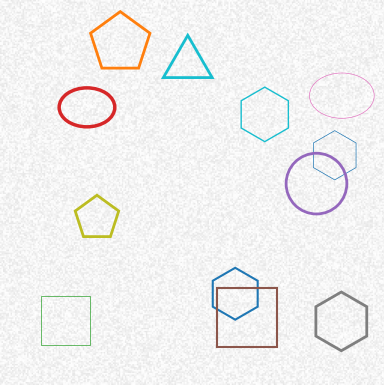[{"shape": "hexagon", "thickness": 1.5, "radius": 0.34, "center": [0.611, 0.237]}, {"shape": "hexagon", "thickness": 0.5, "radius": 0.32, "center": [0.869, 0.597]}, {"shape": "pentagon", "thickness": 2, "radius": 0.41, "center": [0.312, 0.889]}, {"shape": "square", "thickness": 0.5, "radius": 0.32, "center": [0.171, 0.167]}, {"shape": "oval", "thickness": 2.5, "radius": 0.36, "center": [0.226, 0.721]}, {"shape": "circle", "thickness": 2, "radius": 0.39, "center": [0.822, 0.523]}, {"shape": "square", "thickness": 1.5, "radius": 0.39, "center": [0.641, 0.175]}, {"shape": "oval", "thickness": 0.5, "radius": 0.42, "center": [0.888, 0.752]}, {"shape": "hexagon", "thickness": 2, "radius": 0.38, "center": [0.887, 0.165]}, {"shape": "pentagon", "thickness": 2, "radius": 0.3, "center": [0.252, 0.434]}, {"shape": "hexagon", "thickness": 1, "radius": 0.35, "center": [0.688, 0.703]}, {"shape": "triangle", "thickness": 2, "radius": 0.37, "center": [0.488, 0.835]}]